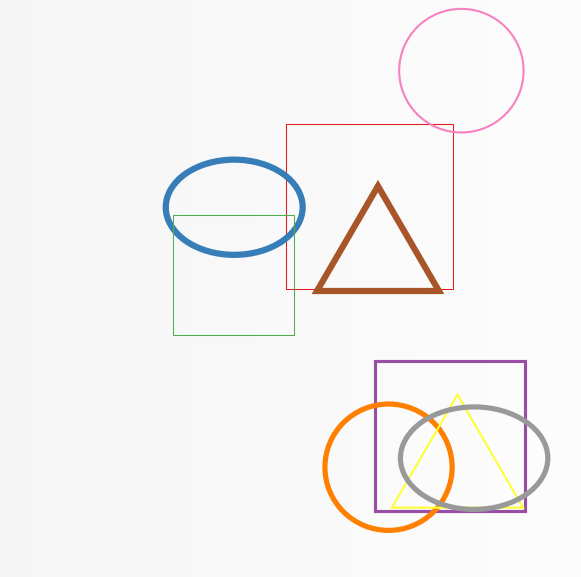[{"shape": "square", "thickness": 0.5, "radius": 0.71, "center": [0.636, 0.641]}, {"shape": "oval", "thickness": 3, "radius": 0.59, "center": [0.403, 0.64]}, {"shape": "square", "thickness": 0.5, "radius": 0.52, "center": [0.402, 0.523]}, {"shape": "square", "thickness": 1.5, "radius": 0.65, "center": [0.774, 0.244]}, {"shape": "circle", "thickness": 2.5, "radius": 0.55, "center": [0.668, 0.19]}, {"shape": "triangle", "thickness": 1, "radius": 0.65, "center": [0.787, 0.185]}, {"shape": "triangle", "thickness": 3, "radius": 0.61, "center": [0.65, 0.556]}, {"shape": "circle", "thickness": 1, "radius": 0.54, "center": [0.794, 0.877]}, {"shape": "oval", "thickness": 2.5, "radius": 0.63, "center": [0.816, 0.206]}]